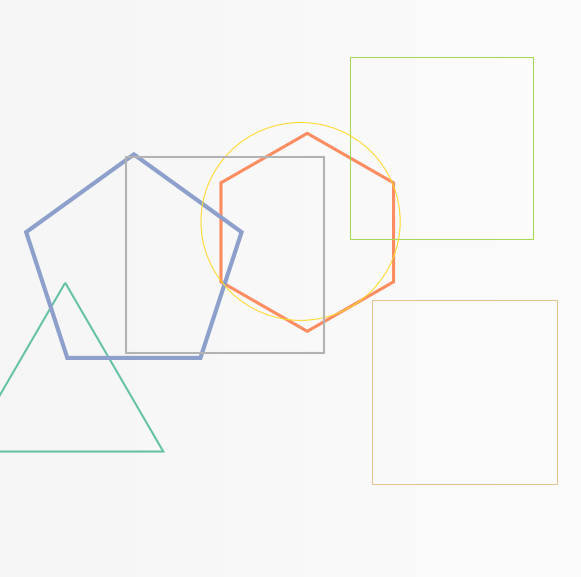[{"shape": "triangle", "thickness": 1, "radius": 0.97, "center": [0.112, 0.315]}, {"shape": "hexagon", "thickness": 1.5, "radius": 0.86, "center": [0.529, 0.597]}, {"shape": "pentagon", "thickness": 2, "radius": 0.97, "center": [0.23, 0.537]}, {"shape": "square", "thickness": 0.5, "radius": 0.79, "center": [0.76, 0.742]}, {"shape": "circle", "thickness": 0.5, "radius": 0.86, "center": [0.517, 0.616]}, {"shape": "square", "thickness": 0.5, "radius": 0.8, "center": [0.799, 0.32]}, {"shape": "square", "thickness": 1, "radius": 0.85, "center": [0.387, 0.558]}]